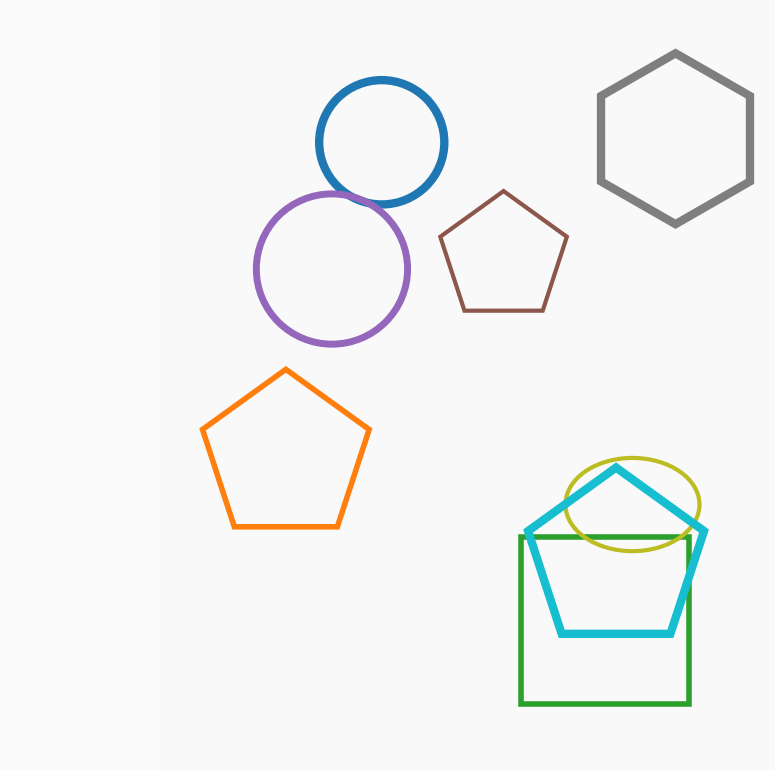[{"shape": "circle", "thickness": 3, "radius": 0.4, "center": [0.493, 0.815]}, {"shape": "pentagon", "thickness": 2, "radius": 0.57, "center": [0.369, 0.407]}, {"shape": "square", "thickness": 2, "radius": 0.54, "center": [0.781, 0.195]}, {"shape": "circle", "thickness": 2.5, "radius": 0.49, "center": [0.428, 0.651]}, {"shape": "pentagon", "thickness": 1.5, "radius": 0.43, "center": [0.65, 0.666]}, {"shape": "hexagon", "thickness": 3, "radius": 0.55, "center": [0.872, 0.82]}, {"shape": "oval", "thickness": 1.5, "radius": 0.43, "center": [0.816, 0.345]}, {"shape": "pentagon", "thickness": 3, "radius": 0.6, "center": [0.795, 0.273]}]